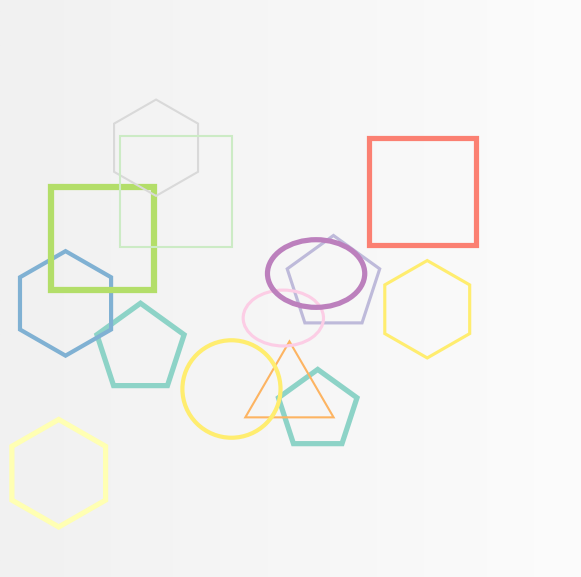[{"shape": "pentagon", "thickness": 2.5, "radius": 0.36, "center": [0.547, 0.288]}, {"shape": "pentagon", "thickness": 2.5, "radius": 0.39, "center": [0.242, 0.395]}, {"shape": "hexagon", "thickness": 2.5, "radius": 0.47, "center": [0.101, 0.18]}, {"shape": "pentagon", "thickness": 1.5, "radius": 0.42, "center": [0.574, 0.508]}, {"shape": "square", "thickness": 2.5, "radius": 0.46, "center": [0.727, 0.668]}, {"shape": "hexagon", "thickness": 2, "radius": 0.45, "center": [0.113, 0.474]}, {"shape": "triangle", "thickness": 1, "radius": 0.44, "center": [0.498, 0.32]}, {"shape": "square", "thickness": 3, "radius": 0.44, "center": [0.176, 0.586]}, {"shape": "oval", "thickness": 1.5, "radius": 0.35, "center": [0.487, 0.448]}, {"shape": "hexagon", "thickness": 1, "radius": 0.42, "center": [0.268, 0.743]}, {"shape": "oval", "thickness": 2.5, "radius": 0.42, "center": [0.544, 0.525]}, {"shape": "square", "thickness": 1, "radius": 0.48, "center": [0.303, 0.667]}, {"shape": "hexagon", "thickness": 1.5, "radius": 0.42, "center": [0.735, 0.464]}, {"shape": "circle", "thickness": 2, "radius": 0.42, "center": [0.398, 0.326]}]